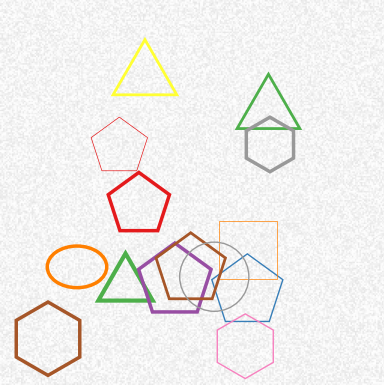[{"shape": "pentagon", "thickness": 0.5, "radius": 0.39, "center": [0.31, 0.619]}, {"shape": "pentagon", "thickness": 2.5, "radius": 0.42, "center": [0.361, 0.469]}, {"shape": "pentagon", "thickness": 1, "radius": 0.49, "center": [0.642, 0.244]}, {"shape": "triangle", "thickness": 2, "radius": 0.47, "center": [0.697, 0.713]}, {"shape": "triangle", "thickness": 3, "radius": 0.41, "center": [0.326, 0.26]}, {"shape": "pentagon", "thickness": 2.5, "radius": 0.49, "center": [0.454, 0.27]}, {"shape": "square", "thickness": 0.5, "radius": 0.37, "center": [0.644, 0.35]}, {"shape": "oval", "thickness": 2.5, "radius": 0.39, "center": [0.2, 0.307]}, {"shape": "triangle", "thickness": 2, "radius": 0.48, "center": [0.376, 0.802]}, {"shape": "hexagon", "thickness": 2.5, "radius": 0.48, "center": [0.125, 0.12]}, {"shape": "pentagon", "thickness": 2, "radius": 0.47, "center": [0.495, 0.301]}, {"shape": "hexagon", "thickness": 1, "radius": 0.42, "center": [0.637, 0.101]}, {"shape": "circle", "thickness": 1, "radius": 0.45, "center": [0.557, 0.281]}, {"shape": "hexagon", "thickness": 2.5, "radius": 0.35, "center": [0.701, 0.625]}]